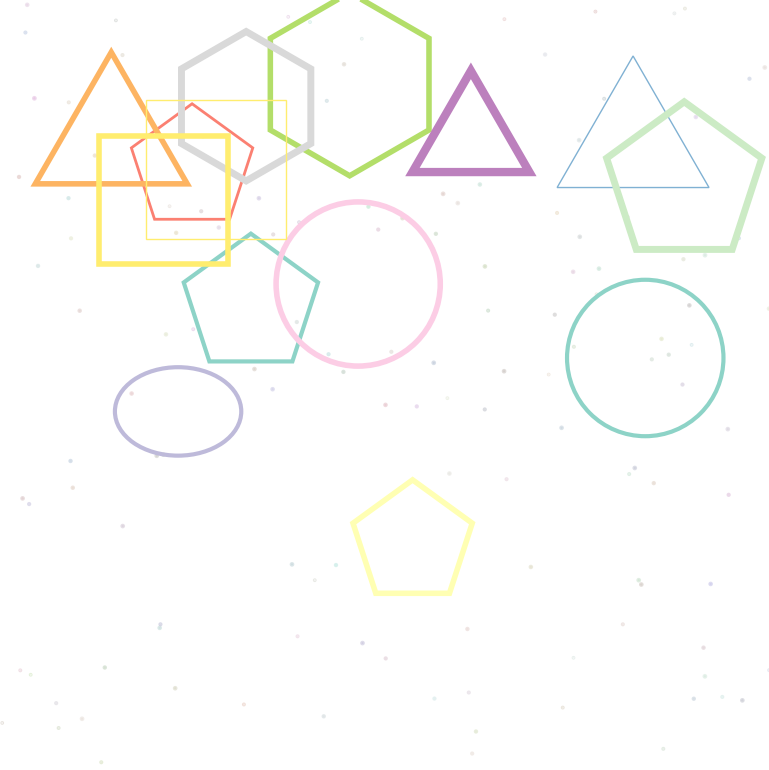[{"shape": "pentagon", "thickness": 1.5, "radius": 0.46, "center": [0.326, 0.605]}, {"shape": "circle", "thickness": 1.5, "radius": 0.51, "center": [0.838, 0.535]}, {"shape": "pentagon", "thickness": 2, "radius": 0.41, "center": [0.536, 0.295]}, {"shape": "oval", "thickness": 1.5, "radius": 0.41, "center": [0.231, 0.466]}, {"shape": "pentagon", "thickness": 1, "radius": 0.41, "center": [0.249, 0.782]}, {"shape": "triangle", "thickness": 0.5, "radius": 0.57, "center": [0.822, 0.813]}, {"shape": "triangle", "thickness": 2, "radius": 0.57, "center": [0.144, 0.818]}, {"shape": "hexagon", "thickness": 2, "radius": 0.59, "center": [0.454, 0.891]}, {"shape": "circle", "thickness": 2, "radius": 0.53, "center": [0.465, 0.631]}, {"shape": "hexagon", "thickness": 2.5, "radius": 0.48, "center": [0.32, 0.862]}, {"shape": "triangle", "thickness": 3, "radius": 0.44, "center": [0.612, 0.82]}, {"shape": "pentagon", "thickness": 2.5, "radius": 0.53, "center": [0.889, 0.762]}, {"shape": "square", "thickness": 0.5, "radius": 0.45, "center": [0.281, 0.78]}, {"shape": "square", "thickness": 2, "radius": 0.42, "center": [0.212, 0.74]}]